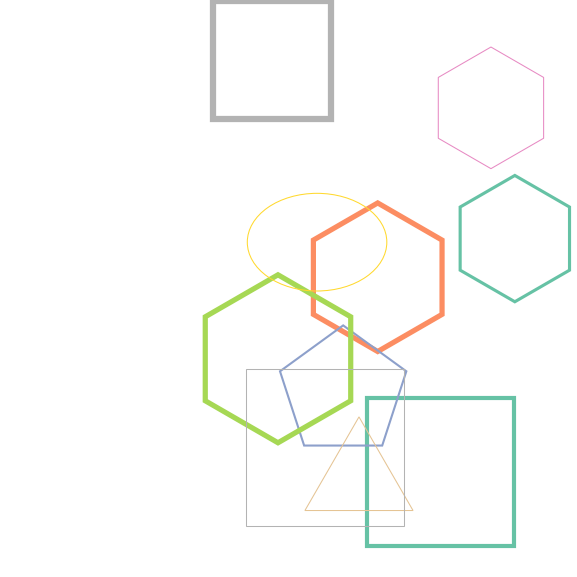[{"shape": "hexagon", "thickness": 1.5, "radius": 0.55, "center": [0.891, 0.586]}, {"shape": "square", "thickness": 2, "radius": 0.64, "center": [0.763, 0.182]}, {"shape": "hexagon", "thickness": 2.5, "radius": 0.64, "center": [0.654, 0.519]}, {"shape": "pentagon", "thickness": 1, "radius": 0.58, "center": [0.594, 0.321]}, {"shape": "hexagon", "thickness": 0.5, "radius": 0.53, "center": [0.85, 0.812]}, {"shape": "hexagon", "thickness": 2.5, "radius": 0.73, "center": [0.481, 0.378]}, {"shape": "oval", "thickness": 0.5, "radius": 0.6, "center": [0.549, 0.58]}, {"shape": "triangle", "thickness": 0.5, "radius": 0.54, "center": [0.622, 0.169]}, {"shape": "square", "thickness": 0.5, "radius": 0.68, "center": [0.563, 0.224]}, {"shape": "square", "thickness": 3, "radius": 0.51, "center": [0.471, 0.895]}]